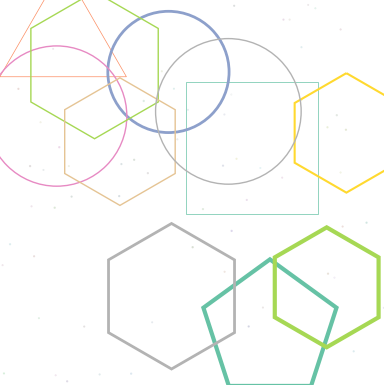[{"shape": "pentagon", "thickness": 3, "radius": 0.91, "center": [0.701, 0.145]}, {"shape": "square", "thickness": 0.5, "radius": 0.86, "center": [0.654, 0.616]}, {"shape": "triangle", "thickness": 0.5, "radius": 0.95, "center": [0.164, 0.896]}, {"shape": "circle", "thickness": 2, "radius": 0.79, "center": [0.438, 0.813]}, {"shape": "circle", "thickness": 1, "radius": 0.91, "center": [0.147, 0.699]}, {"shape": "hexagon", "thickness": 3, "radius": 0.78, "center": [0.849, 0.254]}, {"shape": "hexagon", "thickness": 1, "radius": 0.95, "center": [0.246, 0.831]}, {"shape": "hexagon", "thickness": 1.5, "radius": 0.78, "center": [0.9, 0.655]}, {"shape": "hexagon", "thickness": 1, "radius": 0.83, "center": [0.312, 0.632]}, {"shape": "hexagon", "thickness": 2, "radius": 0.94, "center": [0.446, 0.231]}, {"shape": "circle", "thickness": 1, "radius": 0.95, "center": [0.593, 0.711]}]